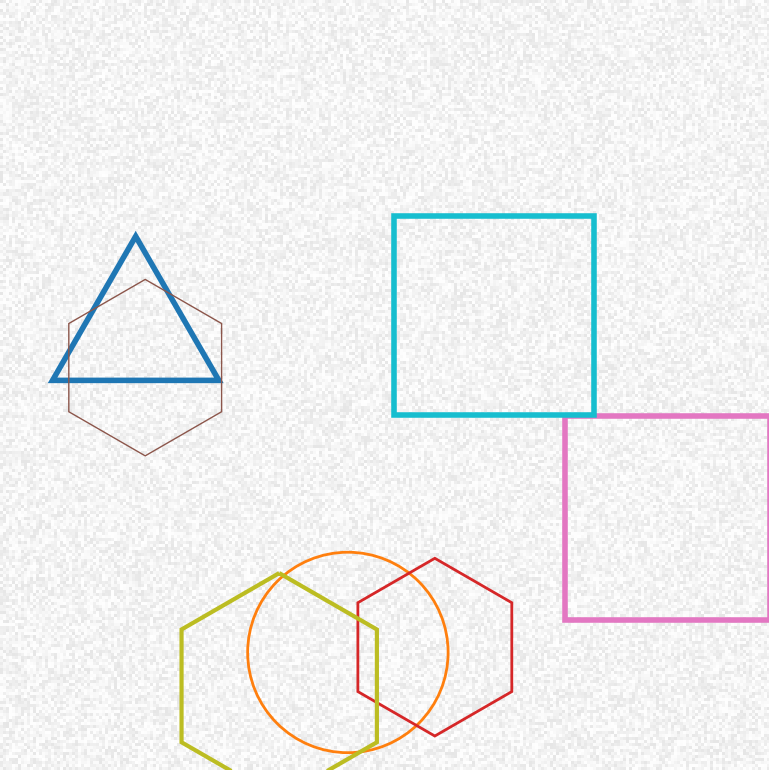[{"shape": "triangle", "thickness": 2, "radius": 0.62, "center": [0.176, 0.568]}, {"shape": "circle", "thickness": 1, "radius": 0.65, "center": [0.452, 0.153]}, {"shape": "hexagon", "thickness": 1, "radius": 0.58, "center": [0.565, 0.16]}, {"shape": "hexagon", "thickness": 0.5, "radius": 0.57, "center": [0.189, 0.523]}, {"shape": "square", "thickness": 2, "radius": 0.66, "center": [0.867, 0.327]}, {"shape": "hexagon", "thickness": 1.5, "radius": 0.73, "center": [0.363, 0.109]}, {"shape": "square", "thickness": 2, "radius": 0.65, "center": [0.641, 0.59]}]